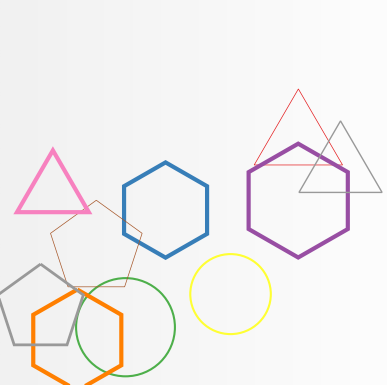[{"shape": "triangle", "thickness": 0.5, "radius": 0.66, "center": [0.77, 0.637]}, {"shape": "hexagon", "thickness": 3, "radius": 0.62, "center": [0.427, 0.454]}, {"shape": "circle", "thickness": 1.5, "radius": 0.64, "center": [0.324, 0.15]}, {"shape": "hexagon", "thickness": 3, "radius": 0.74, "center": [0.77, 0.479]}, {"shape": "hexagon", "thickness": 3, "radius": 0.66, "center": [0.199, 0.117]}, {"shape": "circle", "thickness": 1.5, "radius": 0.52, "center": [0.595, 0.236]}, {"shape": "pentagon", "thickness": 0.5, "radius": 0.62, "center": [0.249, 0.356]}, {"shape": "triangle", "thickness": 3, "radius": 0.53, "center": [0.136, 0.502]}, {"shape": "pentagon", "thickness": 2, "radius": 0.58, "center": [0.105, 0.198]}, {"shape": "triangle", "thickness": 1, "radius": 0.62, "center": [0.879, 0.562]}]